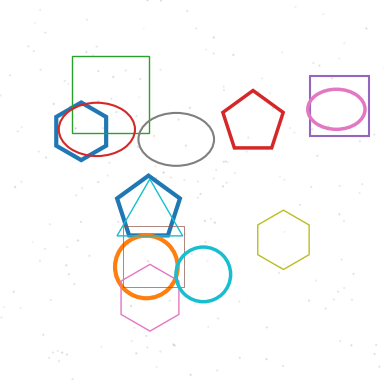[{"shape": "pentagon", "thickness": 3, "radius": 0.43, "center": [0.386, 0.458]}, {"shape": "hexagon", "thickness": 3, "radius": 0.37, "center": [0.211, 0.659]}, {"shape": "circle", "thickness": 3, "radius": 0.41, "center": [0.38, 0.307]}, {"shape": "square", "thickness": 1, "radius": 0.5, "center": [0.288, 0.755]}, {"shape": "oval", "thickness": 1.5, "radius": 0.49, "center": [0.252, 0.664]}, {"shape": "pentagon", "thickness": 2.5, "radius": 0.41, "center": [0.657, 0.682]}, {"shape": "square", "thickness": 1.5, "radius": 0.38, "center": [0.883, 0.725]}, {"shape": "square", "thickness": 0.5, "radius": 0.4, "center": [0.399, 0.334]}, {"shape": "hexagon", "thickness": 1, "radius": 0.43, "center": [0.39, 0.227]}, {"shape": "oval", "thickness": 2.5, "radius": 0.37, "center": [0.874, 0.716]}, {"shape": "oval", "thickness": 1.5, "radius": 0.49, "center": [0.458, 0.638]}, {"shape": "hexagon", "thickness": 1, "radius": 0.39, "center": [0.736, 0.377]}, {"shape": "circle", "thickness": 2.5, "radius": 0.35, "center": [0.528, 0.287]}, {"shape": "triangle", "thickness": 1, "radius": 0.49, "center": [0.389, 0.437]}]